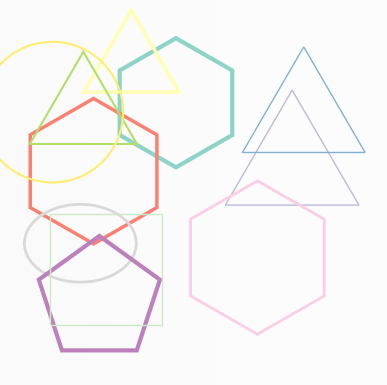[{"shape": "hexagon", "thickness": 3, "radius": 0.84, "center": [0.454, 0.733]}, {"shape": "triangle", "thickness": 2.5, "radius": 0.71, "center": [0.339, 0.832]}, {"shape": "triangle", "thickness": 1, "radius": 1.0, "center": [0.754, 0.567]}, {"shape": "hexagon", "thickness": 2.5, "radius": 0.94, "center": [0.241, 0.555]}, {"shape": "triangle", "thickness": 1, "radius": 0.91, "center": [0.784, 0.695]}, {"shape": "triangle", "thickness": 1.5, "radius": 0.8, "center": [0.215, 0.706]}, {"shape": "hexagon", "thickness": 2, "radius": 1.0, "center": [0.664, 0.331]}, {"shape": "oval", "thickness": 2, "radius": 0.72, "center": [0.207, 0.368]}, {"shape": "pentagon", "thickness": 3, "radius": 0.82, "center": [0.256, 0.223]}, {"shape": "square", "thickness": 1, "radius": 0.72, "center": [0.273, 0.3]}, {"shape": "circle", "thickness": 1.5, "radius": 0.91, "center": [0.135, 0.709]}]